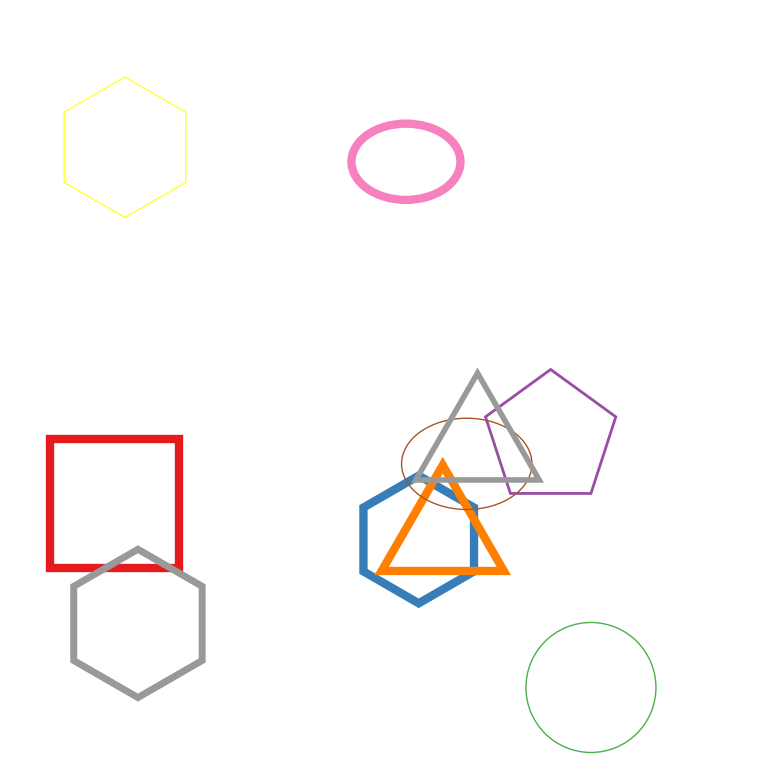[{"shape": "square", "thickness": 3, "radius": 0.42, "center": [0.149, 0.346]}, {"shape": "hexagon", "thickness": 3, "radius": 0.41, "center": [0.544, 0.299]}, {"shape": "circle", "thickness": 0.5, "radius": 0.42, "center": [0.767, 0.107]}, {"shape": "pentagon", "thickness": 1, "radius": 0.44, "center": [0.715, 0.431]}, {"shape": "triangle", "thickness": 3, "radius": 0.46, "center": [0.575, 0.304]}, {"shape": "hexagon", "thickness": 0.5, "radius": 0.46, "center": [0.162, 0.809]}, {"shape": "oval", "thickness": 0.5, "radius": 0.42, "center": [0.606, 0.398]}, {"shape": "oval", "thickness": 3, "radius": 0.35, "center": [0.527, 0.79]}, {"shape": "hexagon", "thickness": 2.5, "radius": 0.48, "center": [0.179, 0.19]}, {"shape": "triangle", "thickness": 2, "radius": 0.46, "center": [0.62, 0.423]}]